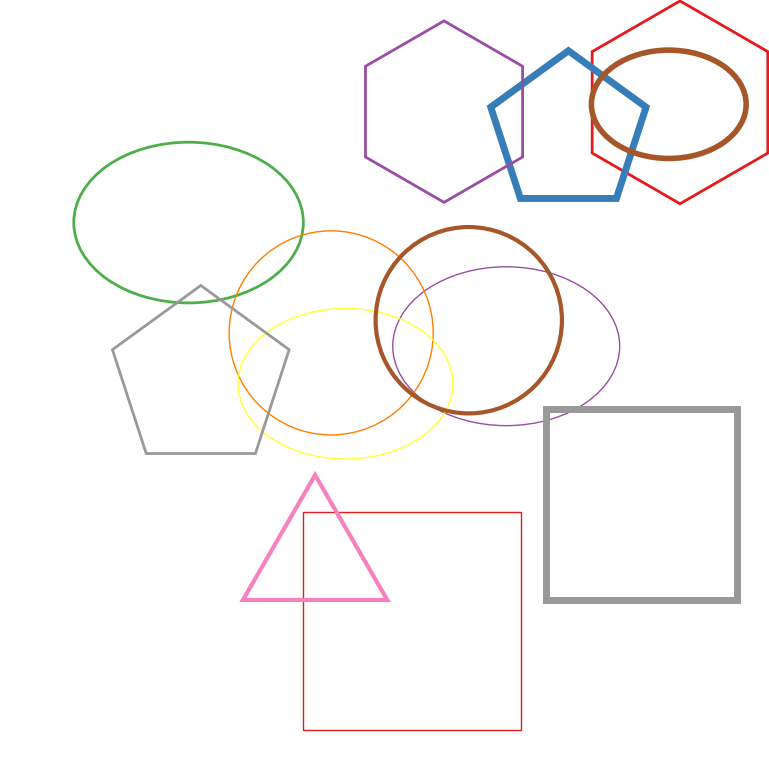[{"shape": "square", "thickness": 0.5, "radius": 0.71, "center": [0.535, 0.194]}, {"shape": "hexagon", "thickness": 1, "radius": 0.66, "center": [0.883, 0.867]}, {"shape": "pentagon", "thickness": 2.5, "radius": 0.53, "center": [0.738, 0.828]}, {"shape": "oval", "thickness": 1, "radius": 0.75, "center": [0.245, 0.711]}, {"shape": "oval", "thickness": 0.5, "radius": 0.74, "center": [0.657, 0.55]}, {"shape": "hexagon", "thickness": 1, "radius": 0.59, "center": [0.577, 0.855]}, {"shape": "circle", "thickness": 0.5, "radius": 0.66, "center": [0.43, 0.568]}, {"shape": "oval", "thickness": 0.5, "radius": 0.7, "center": [0.449, 0.502]}, {"shape": "oval", "thickness": 2, "radius": 0.5, "center": [0.869, 0.865]}, {"shape": "circle", "thickness": 1.5, "radius": 0.61, "center": [0.609, 0.584]}, {"shape": "triangle", "thickness": 1.5, "radius": 0.54, "center": [0.409, 0.275]}, {"shape": "pentagon", "thickness": 1, "radius": 0.6, "center": [0.261, 0.509]}, {"shape": "square", "thickness": 2.5, "radius": 0.62, "center": [0.833, 0.345]}]